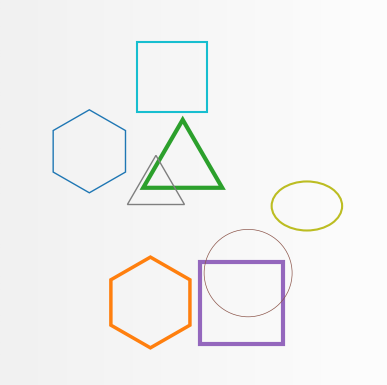[{"shape": "hexagon", "thickness": 1, "radius": 0.54, "center": [0.231, 0.607]}, {"shape": "hexagon", "thickness": 2.5, "radius": 0.59, "center": [0.388, 0.214]}, {"shape": "triangle", "thickness": 3, "radius": 0.59, "center": [0.471, 0.571]}, {"shape": "square", "thickness": 3, "radius": 0.53, "center": [0.624, 0.214]}, {"shape": "circle", "thickness": 0.5, "radius": 0.57, "center": [0.64, 0.291]}, {"shape": "triangle", "thickness": 1, "radius": 0.43, "center": [0.402, 0.511]}, {"shape": "oval", "thickness": 1.5, "radius": 0.45, "center": [0.792, 0.465]}, {"shape": "square", "thickness": 1.5, "radius": 0.45, "center": [0.443, 0.799]}]